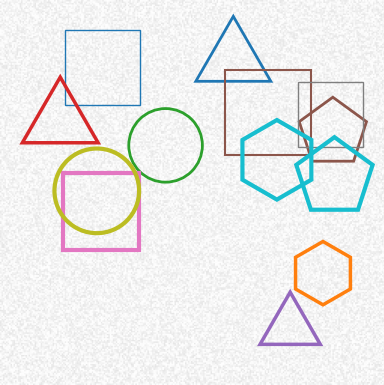[{"shape": "triangle", "thickness": 2, "radius": 0.56, "center": [0.606, 0.845]}, {"shape": "square", "thickness": 1, "radius": 0.49, "center": [0.267, 0.824]}, {"shape": "hexagon", "thickness": 2.5, "radius": 0.41, "center": [0.839, 0.291]}, {"shape": "circle", "thickness": 2, "radius": 0.48, "center": [0.43, 0.622]}, {"shape": "triangle", "thickness": 2.5, "radius": 0.57, "center": [0.156, 0.686]}, {"shape": "triangle", "thickness": 2.5, "radius": 0.45, "center": [0.754, 0.151]}, {"shape": "square", "thickness": 1.5, "radius": 0.55, "center": [0.696, 0.708]}, {"shape": "pentagon", "thickness": 2, "radius": 0.46, "center": [0.865, 0.656]}, {"shape": "square", "thickness": 3, "radius": 0.5, "center": [0.262, 0.451]}, {"shape": "square", "thickness": 1, "radius": 0.42, "center": [0.859, 0.703]}, {"shape": "circle", "thickness": 3, "radius": 0.55, "center": [0.251, 0.504]}, {"shape": "pentagon", "thickness": 3, "radius": 0.52, "center": [0.869, 0.54]}, {"shape": "hexagon", "thickness": 3, "radius": 0.52, "center": [0.719, 0.585]}]